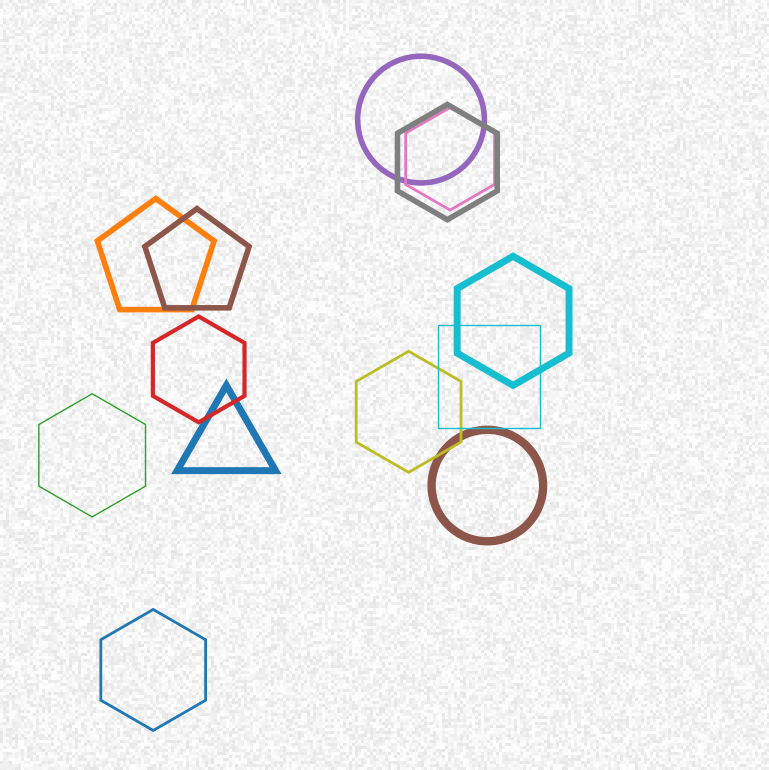[{"shape": "triangle", "thickness": 2.5, "radius": 0.37, "center": [0.294, 0.426]}, {"shape": "hexagon", "thickness": 1, "radius": 0.39, "center": [0.199, 0.13]}, {"shape": "pentagon", "thickness": 2, "radius": 0.4, "center": [0.202, 0.662]}, {"shape": "hexagon", "thickness": 0.5, "radius": 0.4, "center": [0.12, 0.409]}, {"shape": "hexagon", "thickness": 1.5, "radius": 0.34, "center": [0.258, 0.52]}, {"shape": "circle", "thickness": 2, "radius": 0.41, "center": [0.547, 0.845]}, {"shape": "circle", "thickness": 3, "radius": 0.36, "center": [0.633, 0.369]}, {"shape": "pentagon", "thickness": 2, "radius": 0.36, "center": [0.256, 0.658]}, {"shape": "hexagon", "thickness": 1, "radius": 0.33, "center": [0.585, 0.794]}, {"shape": "hexagon", "thickness": 2, "radius": 0.37, "center": [0.581, 0.789]}, {"shape": "hexagon", "thickness": 1, "radius": 0.39, "center": [0.531, 0.465]}, {"shape": "hexagon", "thickness": 2.5, "radius": 0.42, "center": [0.666, 0.583]}, {"shape": "square", "thickness": 0.5, "radius": 0.33, "center": [0.635, 0.511]}]